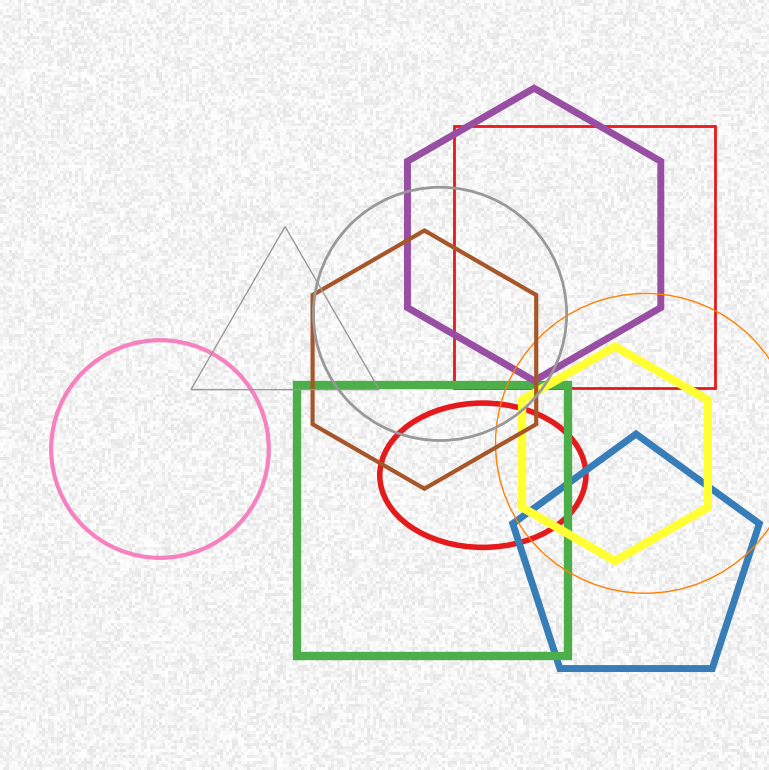[{"shape": "square", "thickness": 1, "radius": 0.85, "center": [0.759, 0.666]}, {"shape": "oval", "thickness": 2, "radius": 0.67, "center": [0.627, 0.383]}, {"shape": "pentagon", "thickness": 2.5, "radius": 0.84, "center": [0.826, 0.268]}, {"shape": "square", "thickness": 3, "radius": 0.88, "center": [0.562, 0.324]}, {"shape": "hexagon", "thickness": 2.5, "radius": 0.95, "center": [0.694, 0.695]}, {"shape": "circle", "thickness": 0.5, "radius": 0.97, "center": [0.838, 0.424]}, {"shape": "hexagon", "thickness": 3, "radius": 0.7, "center": [0.799, 0.411]}, {"shape": "hexagon", "thickness": 1.5, "radius": 0.84, "center": [0.551, 0.533]}, {"shape": "circle", "thickness": 1.5, "radius": 0.71, "center": [0.208, 0.417]}, {"shape": "circle", "thickness": 1, "radius": 0.82, "center": [0.571, 0.592]}, {"shape": "triangle", "thickness": 0.5, "radius": 0.71, "center": [0.37, 0.565]}]